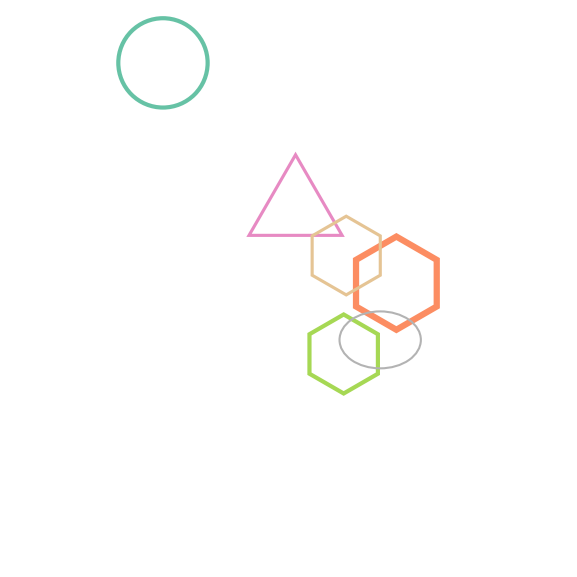[{"shape": "circle", "thickness": 2, "radius": 0.39, "center": [0.282, 0.89]}, {"shape": "hexagon", "thickness": 3, "radius": 0.4, "center": [0.686, 0.509]}, {"shape": "triangle", "thickness": 1.5, "radius": 0.47, "center": [0.512, 0.638]}, {"shape": "hexagon", "thickness": 2, "radius": 0.34, "center": [0.595, 0.386]}, {"shape": "hexagon", "thickness": 1.5, "radius": 0.34, "center": [0.6, 0.557]}, {"shape": "oval", "thickness": 1, "radius": 0.35, "center": [0.658, 0.411]}]